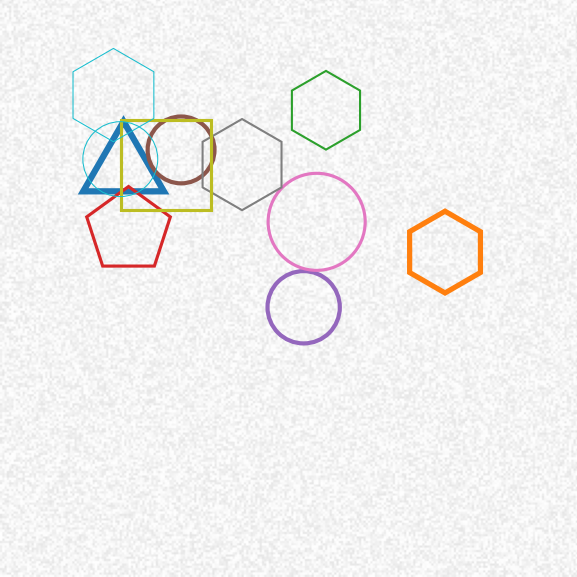[{"shape": "triangle", "thickness": 3, "radius": 0.4, "center": [0.214, 0.708]}, {"shape": "hexagon", "thickness": 2.5, "radius": 0.35, "center": [0.771, 0.563]}, {"shape": "hexagon", "thickness": 1, "radius": 0.34, "center": [0.564, 0.808]}, {"shape": "pentagon", "thickness": 1.5, "radius": 0.38, "center": [0.223, 0.6]}, {"shape": "circle", "thickness": 2, "radius": 0.31, "center": [0.526, 0.467]}, {"shape": "circle", "thickness": 2, "radius": 0.29, "center": [0.314, 0.74]}, {"shape": "circle", "thickness": 1.5, "radius": 0.42, "center": [0.548, 0.615]}, {"shape": "hexagon", "thickness": 1, "radius": 0.39, "center": [0.419, 0.714]}, {"shape": "square", "thickness": 1.5, "radius": 0.39, "center": [0.288, 0.713]}, {"shape": "hexagon", "thickness": 0.5, "radius": 0.4, "center": [0.196, 0.834]}, {"shape": "circle", "thickness": 0.5, "radius": 0.32, "center": [0.208, 0.724]}]